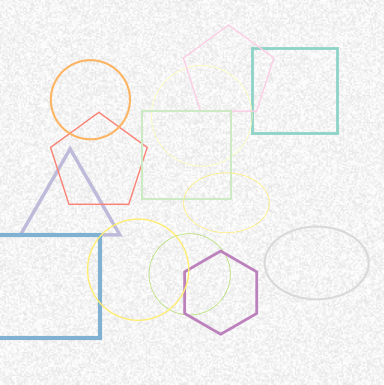[{"shape": "square", "thickness": 2, "radius": 0.55, "center": [0.764, 0.765]}, {"shape": "circle", "thickness": 0.5, "radius": 0.65, "center": [0.524, 0.699]}, {"shape": "triangle", "thickness": 2.5, "radius": 0.74, "center": [0.182, 0.464]}, {"shape": "pentagon", "thickness": 1, "radius": 0.66, "center": [0.257, 0.576]}, {"shape": "square", "thickness": 3, "radius": 0.67, "center": [0.125, 0.255]}, {"shape": "circle", "thickness": 1.5, "radius": 0.51, "center": [0.235, 0.741]}, {"shape": "circle", "thickness": 0.5, "radius": 0.53, "center": [0.493, 0.287]}, {"shape": "pentagon", "thickness": 1, "radius": 0.62, "center": [0.594, 0.811]}, {"shape": "oval", "thickness": 1.5, "radius": 0.68, "center": [0.823, 0.317]}, {"shape": "hexagon", "thickness": 2, "radius": 0.54, "center": [0.573, 0.24]}, {"shape": "square", "thickness": 1.5, "radius": 0.58, "center": [0.484, 0.598]}, {"shape": "oval", "thickness": 0.5, "radius": 0.56, "center": [0.588, 0.473]}, {"shape": "circle", "thickness": 1, "radius": 0.66, "center": [0.359, 0.3]}]